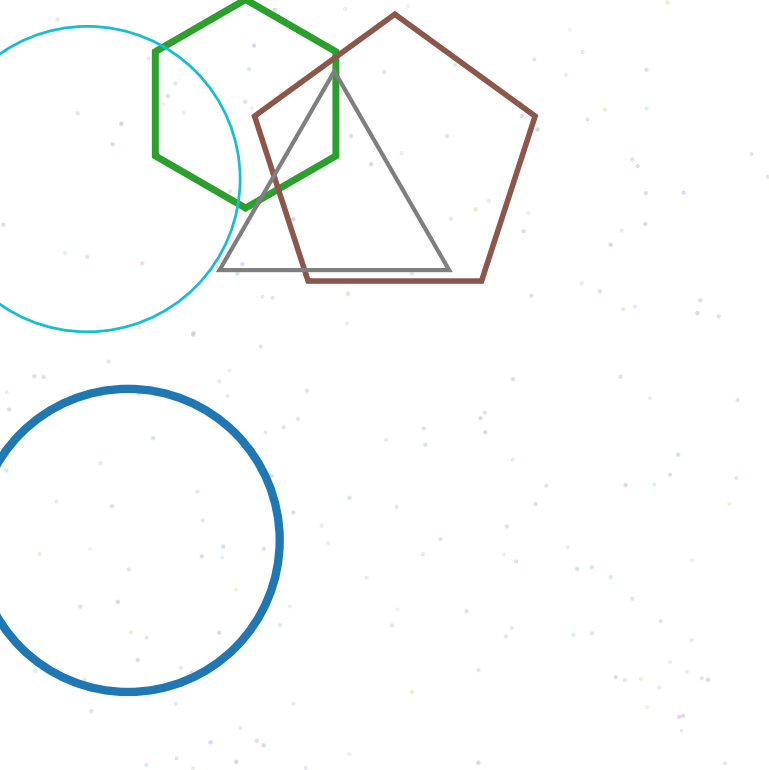[{"shape": "circle", "thickness": 3, "radius": 0.98, "center": [0.166, 0.298]}, {"shape": "hexagon", "thickness": 2.5, "radius": 0.68, "center": [0.319, 0.865]}, {"shape": "pentagon", "thickness": 2, "radius": 0.96, "center": [0.513, 0.79]}, {"shape": "triangle", "thickness": 1.5, "radius": 0.86, "center": [0.434, 0.735]}, {"shape": "circle", "thickness": 1, "radius": 0.99, "center": [0.113, 0.767]}]